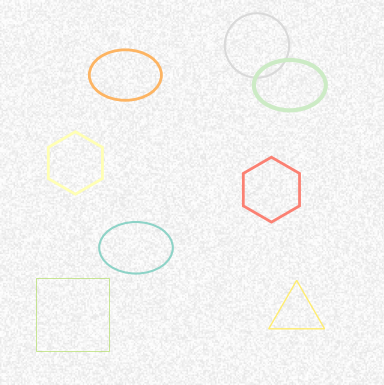[{"shape": "oval", "thickness": 1.5, "radius": 0.48, "center": [0.353, 0.356]}, {"shape": "hexagon", "thickness": 2, "radius": 0.41, "center": [0.196, 0.577]}, {"shape": "hexagon", "thickness": 2, "radius": 0.42, "center": [0.705, 0.507]}, {"shape": "oval", "thickness": 2, "radius": 0.47, "center": [0.326, 0.805]}, {"shape": "square", "thickness": 0.5, "radius": 0.47, "center": [0.187, 0.182]}, {"shape": "circle", "thickness": 1.5, "radius": 0.42, "center": [0.667, 0.882]}, {"shape": "oval", "thickness": 3, "radius": 0.47, "center": [0.753, 0.779]}, {"shape": "triangle", "thickness": 1, "radius": 0.42, "center": [0.771, 0.188]}]